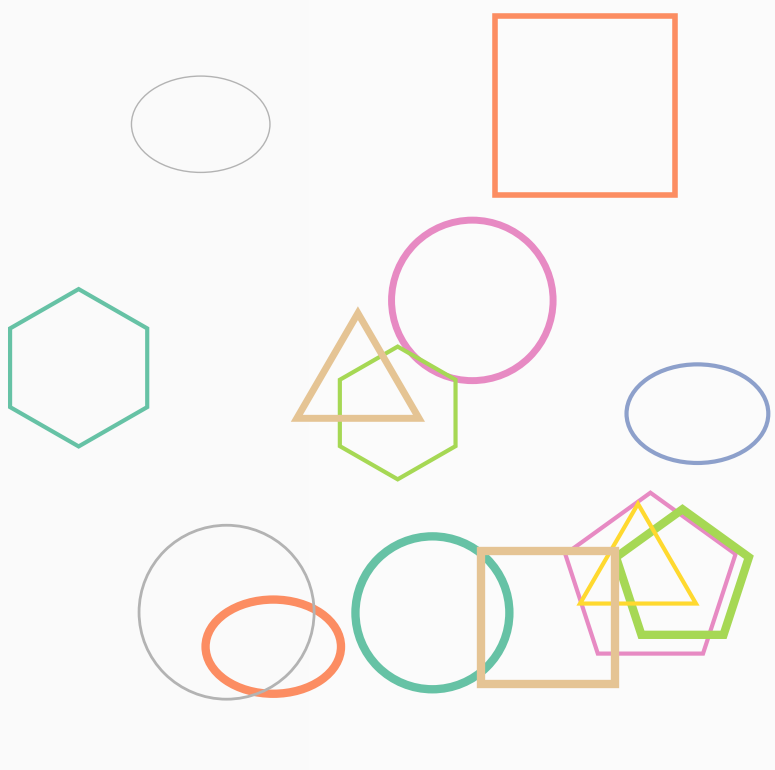[{"shape": "hexagon", "thickness": 1.5, "radius": 0.51, "center": [0.101, 0.522]}, {"shape": "circle", "thickness": 3, "radius": 0.5, "center": [0.558, 0.204]}, {"shape": "oval", "thickness": 3, "radius": 0.44, "center": [0.353, 0.16]}, {"shape": "square", "thickness": 2, "radius": 0.58, "center": [0.755, 0.863]}, {"shape": "oval", "thickness": 1.5, "radius": 0.46, "center": [0.9, 0.463]}, {"shape": "pentagon", "thickness": 1.5, "radius": 0.58, "center": [0.839, 0.245]}, {"shape": "circle", "thickness": 2.5, "radius": 0.52, "center": [0.609, 0.61]}, {"shape": "pentagon", "thickness": 3, "radius": 0.45, "center": [0.881, 0.248]}, {"shape": "hexagon", "thickness": 1.5, "radius": 0.43, "center": [0.513, 0.464]}, {"shape": "triangle", "thickness": 1.5, "radius": 0.43, "center": [0.823, 0.259]}, {"shape": "square", "thickness": 3, "radius": 0.43, "center": [0.708, 0.198]}, {"shape": "triangle", "thickness": 2.5, "radius": 0.46, "center": [0.462, 0.502]}, {"shape": "circle", "thickness": 1, "radius": 0.56, "center": [0.292, 0.205]}, {"shape": "oval", "thickness": 0.5, "radius": 0.45, "center": [0.259, 0.839]}]